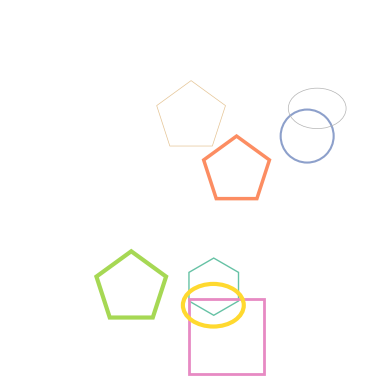[{"shape": "hexagon", "thickness": 1, "radius": 0.37, "center": [0.555, 0.255]}, {"shape": "pentagon", "thickness": 2.5, "radius": 0.45, "center": [0.614, 0.557]}, {"shape": "circle", "thickness": 1.5, "radius": 0.34, "center": [0.798, 0.647]}, {"shape": "square", "thickness": 2, "radius": 0.49, "center": [0.588, 0.125]}, {"shape": "pentagon", "thickness": 3, "radius": 0.48, "center": [0.341, 0.252]}, {"shape": "oval", "thickness": 3, "radius": 0.4, "center": [0.554, 0.207]}, {"shape": "pentagon", "thickness": 0.5, "radius": 0.47, "center": [0.496, 0.697]}, {"shape": "oval", "thickness": 0.5, "radius": 0.38, "center": [0.824, 0.718]}]